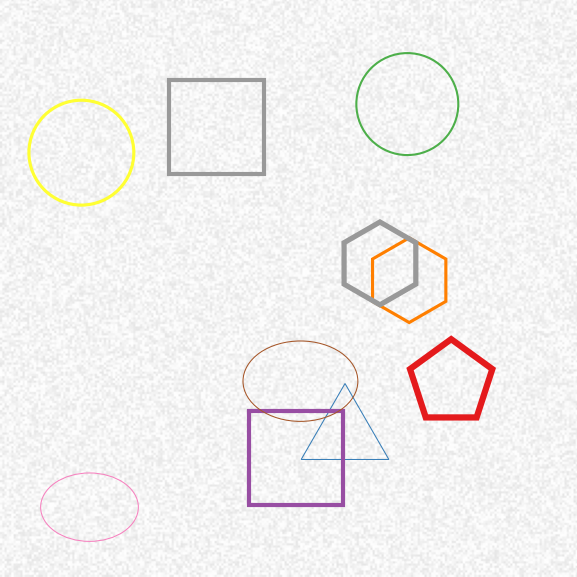[{"shape": "pentagon", "thickness": 3, "radius": 0.37, "center": [0.781, 0.337]}, {"shape": "triangle", "thickness": 0.5, "radius": 0.44, "center": [0.597, 0.247]}, {"shape": "circle", "thickness": 1, "radius": 0.44, "center": [0.705, 0.819]}, {"shape": "square", "thickness": 2, "radius": 0.41, "center": [0.512, 0.206]}, {"shape": "hexagon", "thickness": 1.5, "radius": 0.37, "center": [0.709, 0.514]}, {"shape": "circle", "thickness": 1.5, "radius": 0.45, "center": [0.141, 0.735]}, {"shape": "oval", "thickness": 0.5, "radius": 0.5, "center": [0.52, 0.339]}, {"shape": "oval", "thickness": 0.5, "radius": 0.42, "center": [0.155, 0.121]}, {"shape": "hexagon", "thickness": 2.5, "radius": 0.36, "center": [0.658, 0.543]}, {"shape": "square", "thickness": 2, "radius": 0.41, "center": [0.375, 0.779]}]